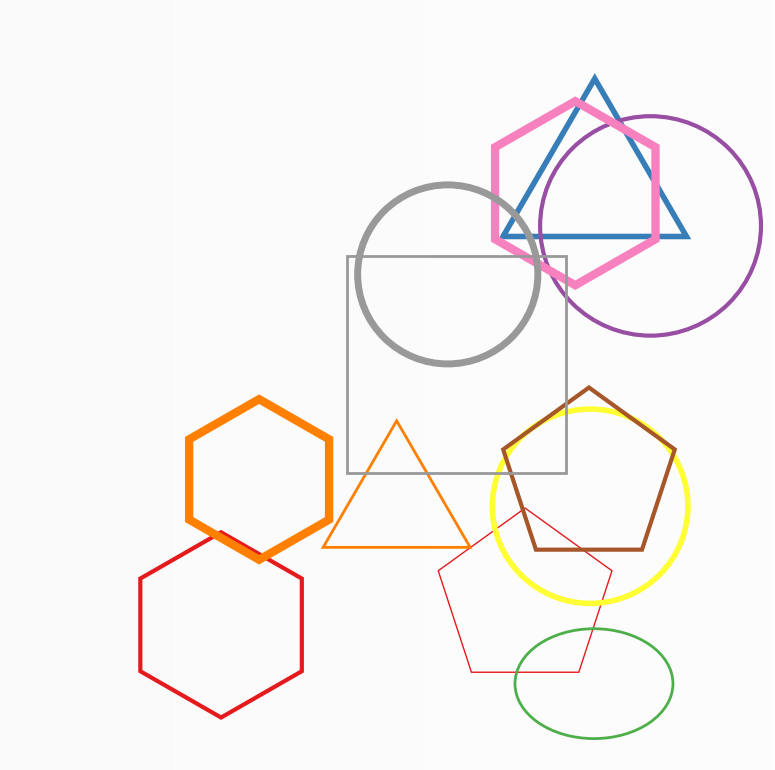[{"shape": "pentagon", "thickness": 0.5, "radius": 0.59, "center": [0.678, 0.222]}, {"shape": "hexagon", "thickness": 1.5, "radius": 0.6, "center": [0.285, 0.188]}, {"shape": "triangle", "thickness": 2, "radius": 0.68, "center": [0.767, 0.761]}, {"shape": "oval", "thickness": 1, "radius": 0.51, "center": [0.766, 0.112]}, {"shape": "circle", "thickness": 1.5, "radius": 0.71, "center": [0.839, 0.707]}, {"shape": "triangle", "thickness": 1, "radius": 0.55, "center": [0.512, 0.344]}, {"shape": "hexagon", "thickness": 3, "radius": 0.52, "center": [0.334, 0.377]}, {"shape": "circle", "thickness": 2, "radius": 0.63, "center": [0.762, 0.343]}, {"shape": "pentagon", "thickness": 1.5, "radius": 0.58, "center": [0.76, 0.38]}, {"shape": "hexagon", "thickness": 3, "radius": 0.6, "center": [0.742, 0.749]}, {"shape": "square", "thickness": 1, "radius": 0.71, "center": [0.589, 0.527]}, {"shape": "circle", "thickness": 2.5, "radius": 0.58, "center": [0.578, 0.644]}]